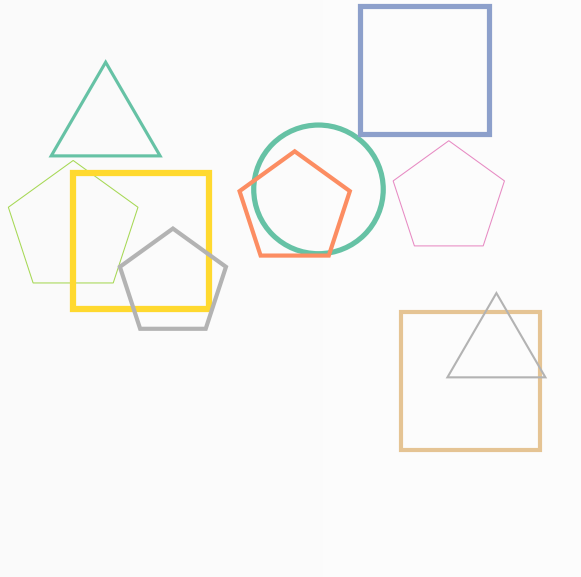[{"shape": "triangle", "thickness": 1.5, "radius": 0.54, "center": [0.182, 0.783]}, {"shape": "circle", "thickness": 2.5, "radius": 0.56, "center": [0.548, 0.671]}, {"shape": "pentagon", "thickness": 2, "radius": 0.5, "center": [0.507, 0.637]}, {"shape": "square", "thickness": 2.5, "radius": 0.55, "center": [0.73, 0.877]}, {"shape": "pentagon", "thickness": 0.5, "radius": 0.5, "center": [0.772, 0.655]}, {"shape": "pentagon", "thickness": 0.5, "radius": 0.59, "center": [0.126, 0.604]}, {"shape": "square", "thickness": 3, "radius": 0.59, "center": [0.242, 0.582]}, {"shape": "square", "thickness": 2, "radius": 0.6, "center": [0.81, 0.339]}, {"shape": "pentagon", "thickness": 2, "radius": 0.48, "center": [0.298, 0.507]}, {"shape": "triangle", "thickness": 1, "radius": 0.49, "center": [0.854, 0.394]}]